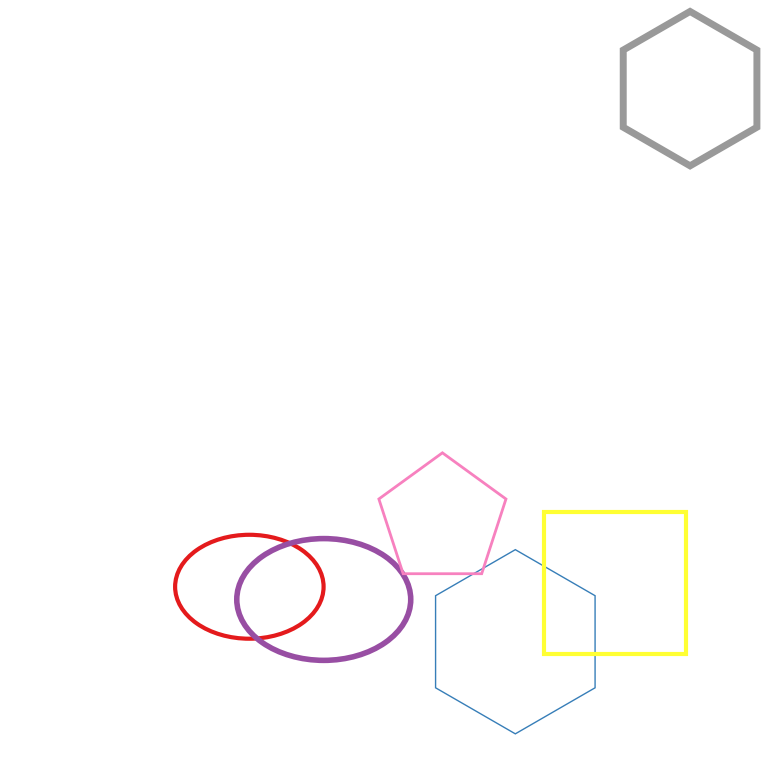[{"shape": "oval", "thickness": 1.5, "radius": 0.48, "center": [0.324, 0.238]}, {"shape": "hexagon", "thickness": 0.5, "radius": 0.6, "center": [0.669, 0.167]}, {"shape": "oval", "thickness": 2, "radius": 0.56, "center": [0.42, 0.221]}, {"shape": "square", "thickness": 1.5, "radius": 0.46, "center": [0.799, 0.243]}, {"shape": "pentagon", "thickness": 1, "radius": 0.43, "center": [0.575, 0.325]}, {"shape": "hexagon", "thickness": 2.5, "radius": 0.5, "center": [0.896, 0.885]}]